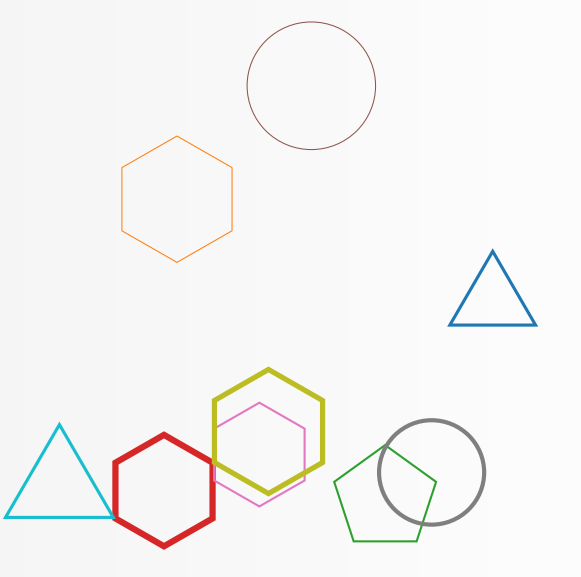[{"shape": "triangle", "thickness": 1.5, "radius": 0.43, "center": [0.848, 0.479]}, {"shape": "hexagon", "thickness": 0.5, "radius": 0.55, "center": [0.304, 0.654]}, {"shape": "pentagon", "thickness": 1, "radius": 0.46, "center": [0.663, 0.136]}, {"shape": "hexagon", "thickness": 3, "radius": 0.48, "center": [0.282, 0.15]}, {"shape": "circle", "thickness": 0.5, "radius": 0.55, "center": [0.536, 0.851]}, {"shape": "hexagon", "thickness": 1, "radius": 0.45, "center": [0.446, 0.212]}, {"shape": "circle", "thickness": 2, "radius": 0.45, "center": [0.743, 0.181]}, {"shape": "hexagon", "thickness": 2.5, "radius": 0.54, "center": [0.462, 0.252]}, {"shape": "triangle", "thickness": 1.5, "radius": 0.54, "center": [0.102, 0.157]}]